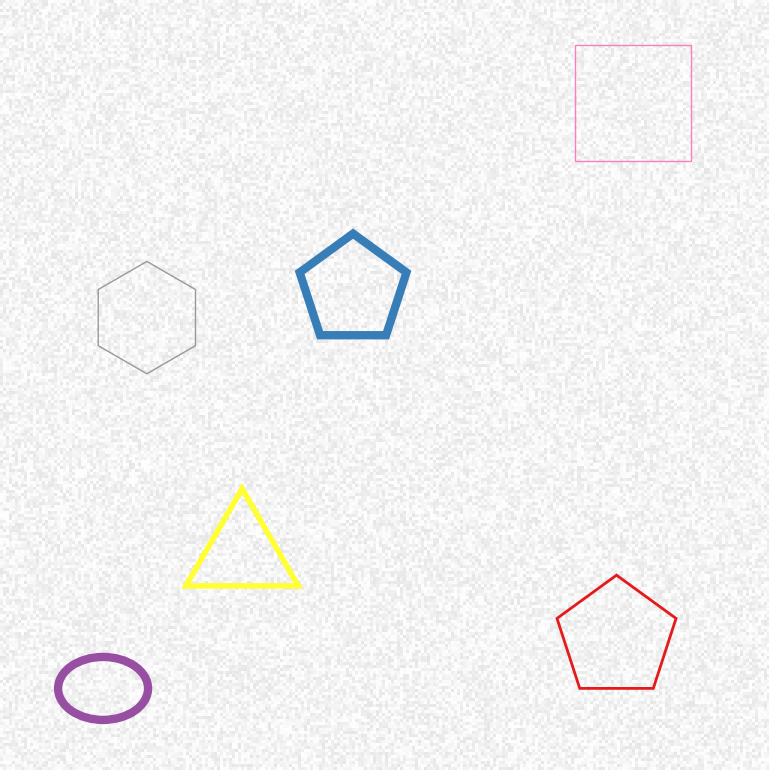[{"shape": "pentagon", "thickness": 1, "radius": 0.41, "center": [0.801, 0.172]}, {"shape": "pentagon", "thickness": 3, "radius": 0.36, "center": [0.459, 0.624]}, {"shape": "oval", "thickness": 3, "radius": 0.29, "center": [0.134, 0.106]}, {"shape": "triangle", "thickness": 2, "radius": 0.42, "center": [0.314, 0.281]}, {"shape": "square", "thickness": 0.5, "radius": 0.38, "center": [0.823, 0.866]}, {"shape": "hexagon", "thickness": 0.5, "radius": 0.36, "center": [0.191, 0.588]}]